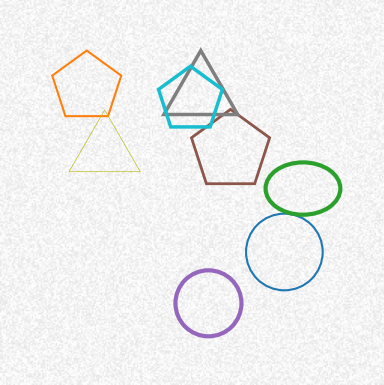[{"shape": "circle", "thickness": 1.5, "radius": 0.5, "center": [0.739, 0.345]}, {"shape": "pentagon", "thickness": 1.5, "radius": 0.47, "center": [0.225, 0.774]}, {"shape": "oval", "thickness": 3, "radius": 0.49, "center": [0.787, 0.51]}, {"shape": "circle", "thickness": 3, "radius": 0.43, "center": [0.541, 0.212]}, {"shape": "pentagon", "thickness": 2, "radius": 0.53, "center": [0.599, 0.609]}, {"shape": "triangle", "thickness": 2.5, "radius": 0.55, "center": [0.522, 0.758]}, {"shape": "triangle", "thickness": 0.5, "radius": 0.53, "center": [0.272, 0.607]}, {"shape": "pentagon", "thickness": 2.5, "radius": 0.44, "center": [0.495, 0.741]}]